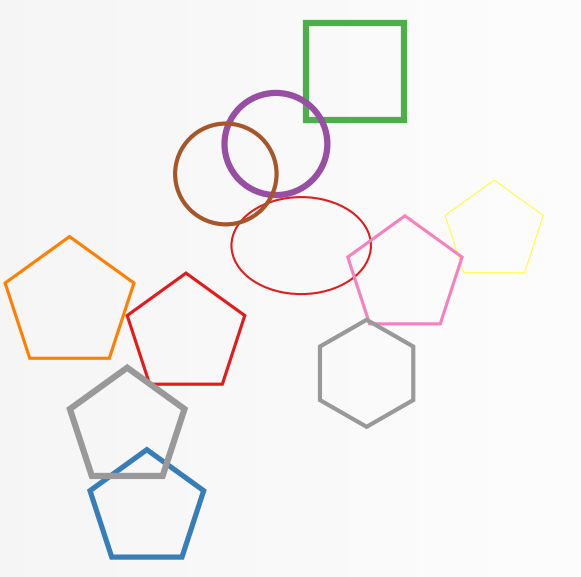[{"shape": "pentagon", "thickness": 1.5, "radius": 0.53, "center": [0.32, 0.42]}, {"shape": "oval", "thickness": 1, "radius": 0.6, "center": [0.518, 0.574]}, {"shape": "pentagon", "thickness": 2.5, "radius": 0.51, "center": [0.253, 0.118]}, {"shape": "square", "thickness": 3, "radius": 0.42, "center": [0.61, 0.876]}, {"shape": "circle", "thickness": 3, "radius": 0.44, "center": [0.475, 0.75]}, {"shape": "pentagon", "thickness": 1.5, "radius": 0.58, "center": [0.12, 0.473]}, {"shape": "pentagon", "thickness": 0.5, "radius": 0.44, "center": [0.85, 0.599]}, {"shape": "circle", "thickness": 2, "radius": 0.44, "center": [0.389, 0.698]}, {"shape": "pentagon", "thickness": 1.5, "radius": 0.52, "center": [0.697, 0.522]}, {"shape": "hexagon", "thickness": 2, "radius": 0.46, "center": [0.631, 0.353]}, {"shape": "pentagon", "thickness": 3, "radius": 0.52, "center": [0.219, 0.259]}]